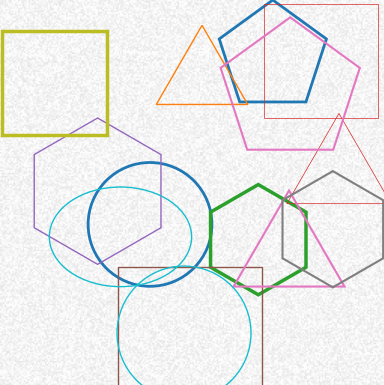[{"shape": "circle", "thickness": 2, "radius": 0.8, "center": [0.39, 0.417]}, {"shape": "pentagon", "thickness": 2, "radius": 0.73, "center": [0.709, 0.854]}, {"shape": "triangle", "thickness": 1, "radius": 0.69, "center": [0.525, 0.797]}, {"shape": "hexagon", "thickness": 2.5, "radius": 0.72, "center": [0.671, 0.377]}, {"shape": "triangle", "thickness": 0.5, "radius": 0.78, "center": [0.88, 0.549]}, {"shape": "square", "thickness": 0.5, "radius": 0.74, "center": [0.834, 0.841]}, {"shape": "hexagon", "thickness": 1, "radius": 0.95, "center": [0.254, 0.503]}, {"shape": "square", "thickness": 1, "radius": 0.94, "center": [0.494, 0.119]}, {"shape": "triangle", "thickness": 1.5, "radius": 0.83, "center": [0.751, 0.339]}, {"shape": "pentagon", "thickness": 1.5, "radius": 0.95, "center": [0.754, 0.765]}, {"shape": "hexagon", "thickness": 1.5, "radius": 0.75, "center": [0.865, 0.405]}, {"shape": "square", "thickness": 2.5, "radius": 0.68, "center": [0.141, 0.785]}, {"shape": "oval", "thickness": 1, "radius": 0.92, "center": [0.313, 0.385]}, {"shape": "circle", "thickness": 1, "radius": 0.87, "center": [0.478, 0.135]}]